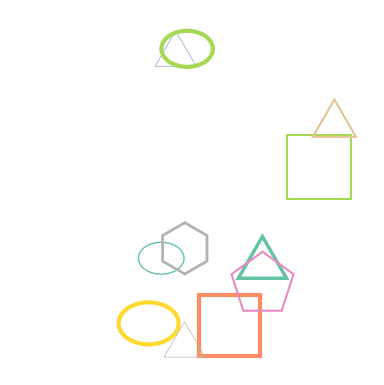[{"shape": "oval", "thickness": 1, "radius": 0.3, "center": [0.419, 0.329]}, {"shape": "triangle", "thickness": 2.5, "radius": 0.36, "center": [0.682, 0.313]}, {"shape": "square", "thickness": 3, "radius": 0.4, "center": [0.595, 0.154]}, {"shape": "triangle", "thickness": 0.5, "radius": 0.31, "center": [0.456, 0.859]}, {"shape": "pentagon", "thickness": 1.5, "radius": 0.42, "center": [0.682, 0.262]}, {"shape": "square", "thickness": 1.5, "radius": 0.41, "center": [0.829, 0.566]}, {"shape": "oval", "thickness": 3, "radius": 0.33, "center": [0.486, 0.873]}, {"shape": "oval", "thickness": 3, "radius": 0.39, "center": [0.386, 0.16]}, {"shape": "triangle", "thickness": 1.5, "radius": 0.32, "center": [0.869, 0.677]}, {"shape": "triangle", "thickness": 0.5, "radius": 0.31, "center": [0.479, 0.103]}, {"shape": "hexagon", "thickness": 2, "radius": 0.33, "center": [0.48, 0.355]}]